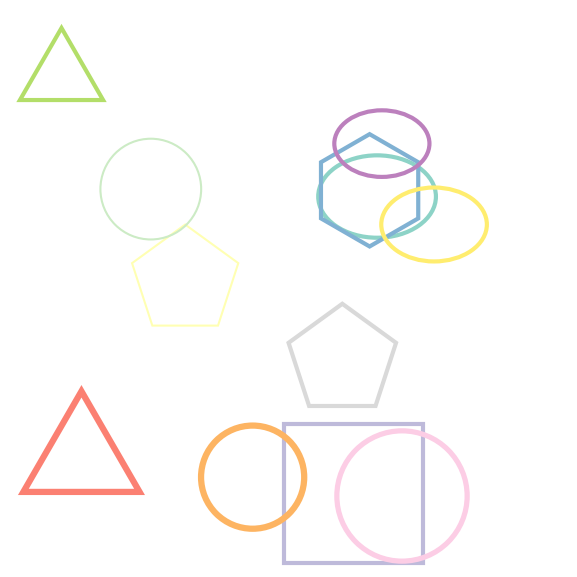[{"shape": "oval", "thickness": 2, "radius": 0.51, "center": [0.653, 0.659]}, {"shape": "pentagon", "thickness": 1, "radius": 0.48, "center": [0.321, 0.514]}, {"shape": "square", "thickness": 2, "radius": 0.6, "center": [0.612, 0.144]}, {"shape": "triangle", "thickness": 3, "radius": 0.58, "center": [0.141, 0.205]}, {"shape": "hexagon", "thickness": 2, "radius": 0.49, "center": [0.64, 0.67]}, {"shape": "circle", "thickness": 3, "radius": 0.45, "center": [0.437, 0.173]}, {"shape": "triangle", "thickness": 2, "radius": 0.42, "center": [0.107, 0.867]}, {"shape": "circle", "thickness": 2.5, "radius": 0.56, "center": [0.696, 0.14]}, {"shape": "pentagon", "thickness": 2, "radius": 0.49, "center": [0.593, 0.375]}, {"shape": "oval", "thickness": 2, "radius": 0.41, "center": [0.661, 0.75]}, {"shape": "circle", "thickness": 1, "radius": 0.44, "center": [0.261, 0.672]}, {"shape": "oval", "thickness": 2, "radius": 0.46, "center": [0.752, 0.61]}]